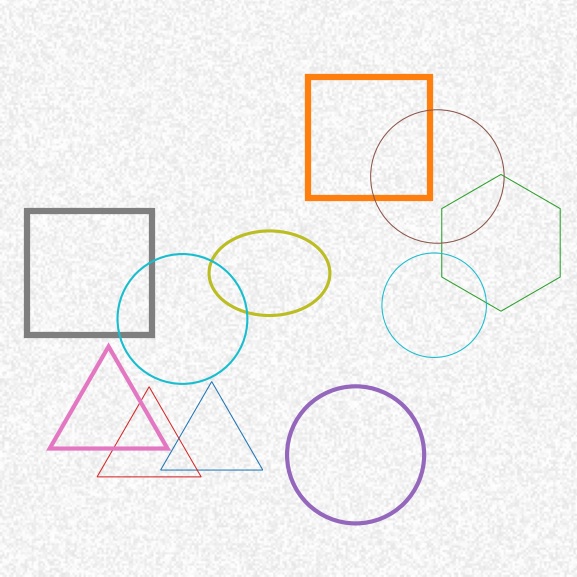[{"shape": "triangle", "thickness": 0.5, "radius": 0.51, "center": [0.367, 0.236]}, {"shape": "square", "thickness": 3, "radius": 0.53, "center": [0.639, 0.761]}, {"shape": "hexagon", "thickness": 0.5, "radius": 0.59, "center": [0.867, 0.579]}, {"shape": "triangle", "thickness": 0.5, "radius": 0.52, "center": [0.258, 0.225]}, {"shape": "circle", "thickness": 2, "radius": 0.59, "center": [0.616, 0.211]}, {"shape": "circle", "thickness": 0.5, "radius": 0.58, "center": [0.757, 0.693]}, {"shape": "triangle", "thickness": 2, "radius": 0.59, "center": [0.188, 0.281]}, {"shape": "square", "thickness": 3, "radius": 0.54, "center": [0.155, 0.526]}, {"shape": "oval", "thickness": 1.5, "radius": 0.52, "center": [0.467, 0.526]}, {"shape": "circle", "thickness": 1, "radius": 0.56, "center": [0.316, 0.447]}, {"shape": "circle", "thickness": 0.5, "radius": 0.45, "center": [0.752, 0.471]}]